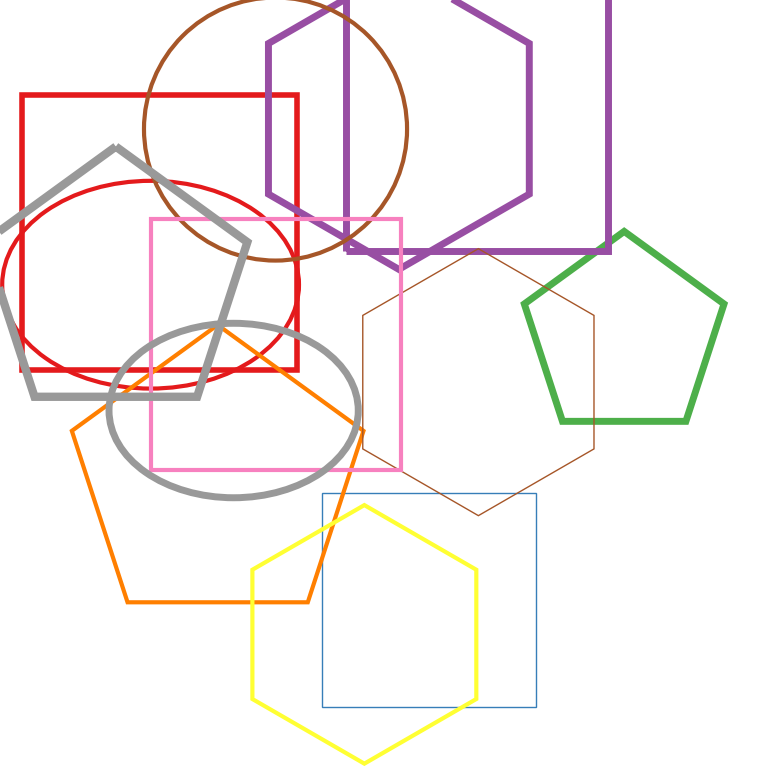[{"shape": "square", "thickness": 2, "radius": 0.89, "center": [0.207, 0.698]}, {"shape": "oval", "thickness": 1.5, "radius": 0.96, "center": [0.196, 0.63]}, {"shape": "square", "thickness": 0.5, "radius": 0.7, "center": [0.557, 0.221]}, {"shape": "pentagon", "thickness": 2.5, "radius": 0.68, "center": [0.811, 0.563]}, {"shape": "square", "thickness": 2.5, "radius": 0.85, "center": [0.619, 0.845]}, {"shape": "hexagon", "thickness": 2.5, "radius": 0.98, "center": [0.518, 0.846]}, {"shape": "pentagon", "thickness": 1.5, "radius": 1.0, "center": [0.283, 0.379]}, {"shape": "hexagon", "thickness": 1.5, "radius": 0.84, "center": [0.473, 0.176]}, {"shape": "hexagon", "thickness": 0.5, "radius": 0.87, "center": [0.621, 0.504]}, {"shape": "circle", "thickness": 1.5, "radius": 0.85, "center": [0.358, 0.832]}, {"shape": "square", "thickness": 1.5, "radius": 0.81, "center": [0.359, 0.553]}, {"shape": "pentagon", "thickness": 3, "radius": 0.9, "center": [0.15, 0.63]}, {"shape": "oval", "thickness": 2.5, "radius": 0.81, "center": [0.303, 0.467]}]